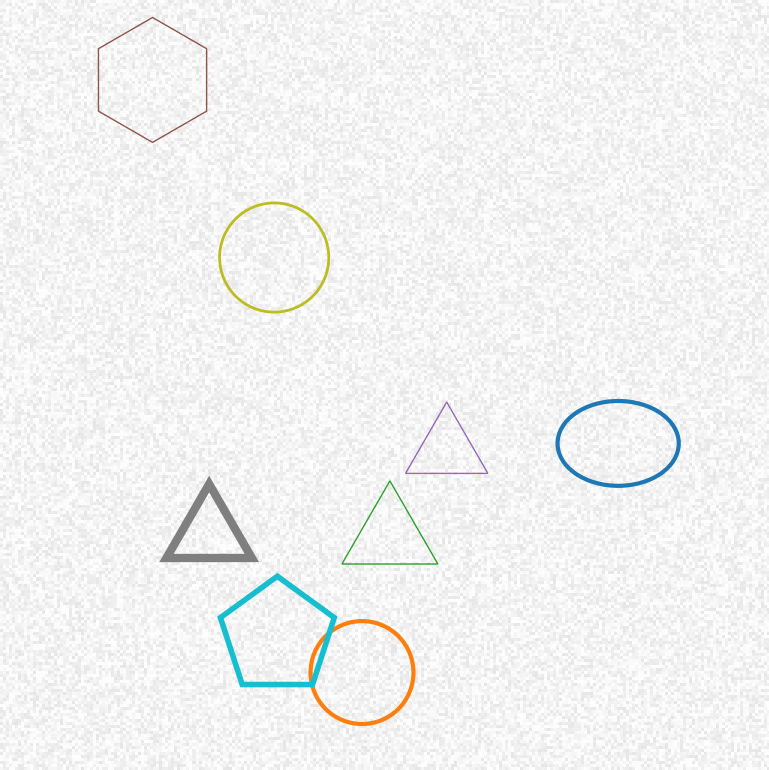[{"shape": "oval", "thickness": 1.5, "radius": 0.39, "center": [0.803, 0.424]}, {"shape": "circle", "thickness": 1.5, "radius": 0.33, "center": [0.47, 0.127]}, {"shape": "triangle", "thickness": 0.5, "radius": 0.36, "center": [0.506, 0.304]}, {"shape": "triangle", "thickness": 0.5, "radius": 0.31, "center": [0.58, 0.416]}, {"shape": "hexagon", "thickness": 0.5, "radius": 0.41, "center": [0.198, 0.896]}, {"shape": "triangle", "thickness": 3, "radius": 0.32, "center": [0.272, 0.307]}, {"shape": "circle", "thickness": 1, "radius": 0.35, "center": [0.356, 0.666]}, {"shape": "pentagon", "thickness": 2, "radius": 0.39, "center": [0.36, 0.174]}]